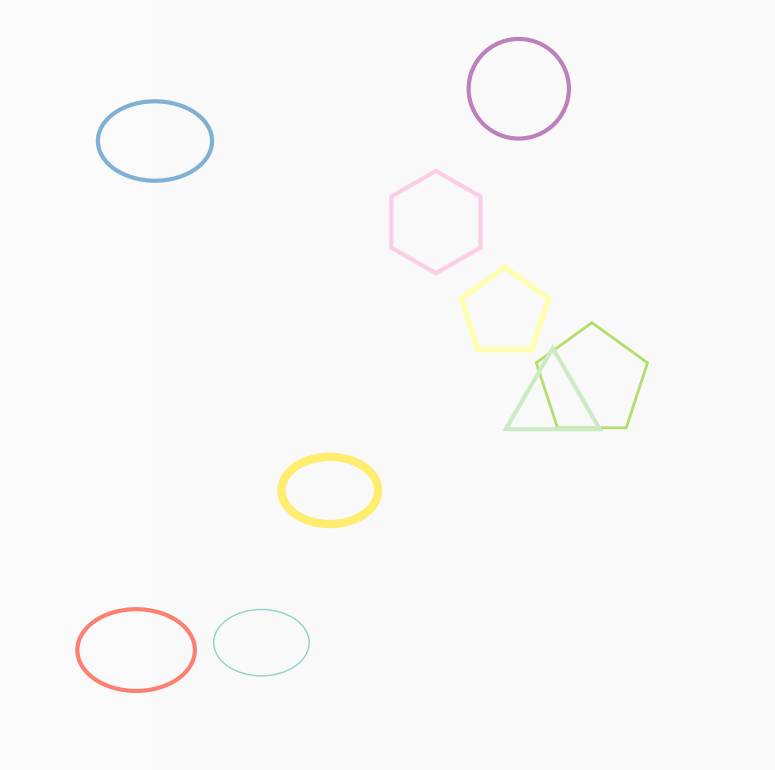[{"shape": "oval", "thickness": 0.5, "radius": 0.31, "center": [0.337, 0.165]}, {"shape": "pentagon", "thickness": 2, "radius": 0.3, "center": [0.652, 0.594]}, {"shape": "oval", "thickness": 1.5, "radius": 0.38, "center": [0.176, 0.156]}, {"shape": "oval", "thickness": 1.5, "radius": 0.37, "center": [0.2, 0.817]}, {"shape": "pentagon", "thickness": 1, "radius": 0.38, "center": [0.764, 0.505]}, {"shape": "hexagon", "thickness": 1.5, "radius": 0.33, "center": [0.562, 0.712]}, {"shape": "circle", "thickness": 1.5, "radius": 0.32, "center": [0.669, 0.885]}, {"shape": "triangle", "thickness": 1.5, "radius": 0.35, "center": [0.713, 0.478]}, {"shape": "oval", "thickness": 3, "radius": 0.31, "center": [0.426, 0.363]}]